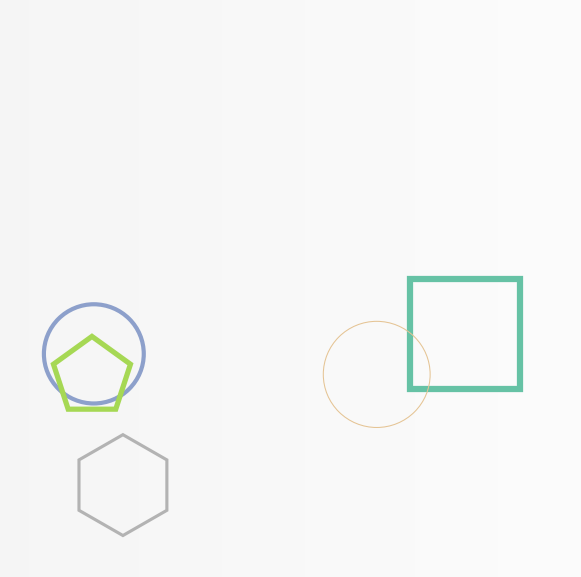[{"shape": "square", "thickness": 3, "radius": 0.47, "center": [0.8, 0.421]}, {"shape": "circle", "thickness": 2, "radius": 0.43, "center": [0.161, 0.386]}, {"shape": "pentagon", "thickness": 2.5, "radius": 0.35, "center": [0.158, 0.347]}, {"shape": "circle", "thickness": 0.5, "radius": 0.46, "center": [0.648, 0.351]}, {"shape": "hexagon", "thickness": 1.5, "radius": 0.44, "center": [0.211, 0.159]}]